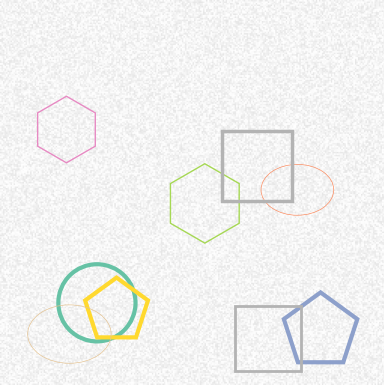[{"shape": "circle", "thickness": 3, "radius": 0.5, "center": [0.252, 0.213]}, {"shape": "oval", "thickness": 0.5, "radius": 0.47, "center": [0.772, 0.507]}, {"shape": "pentagon", "thickness": 3, "radius": 0.5, "center": [0.833, 0.14]}, {"shape": "hexagon", "thickness": 1, "radius": 0.43, "center": [0.173, 0.664]}, {"shape": "hexagon", "thickness": 1, "radius": 0.52, "center": [0.532, 0.472]}, {"shape": "pentagon", "thickness": 3, "radius": 0.43, "center": [0.303, 0.193]}, {"shape": "oval", "thickness": 0.5, "radius": 0.54, "center": [0.18, 0.132]}, {"shape": "square", "thickness": 2.5, "radius": 0.45, "center": [0.668, 0.569]}, {"shape": "square", "thickness": 2, "radius": 0.42, "center": [0.696, 0.12]}]